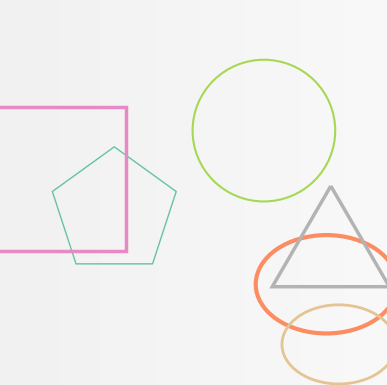[{"shape": "pentagon", "thickness": 1, "radius": 0.84, "center": [0.295, 0.451]}, {"shape": "oval", "thickness": 3, "radius": 0.91, "center": [0.842, 0.262]}, {"shape": "square", "thickness": 2.5, "radius": 0.93, "center": [0.14, 0.535]}, {"shape": "circle", "thickness": 1.5, "radius": 0.92, "center": [0.681, 0.661]}, {"shape": "oval", "thickness": 2, "radius": 0.73, "center": [0.874, 0.106]}, {"shape": "triangle", "thickness": 2.5, "radius": 0.87, "center": [0.854, 0.342]}]